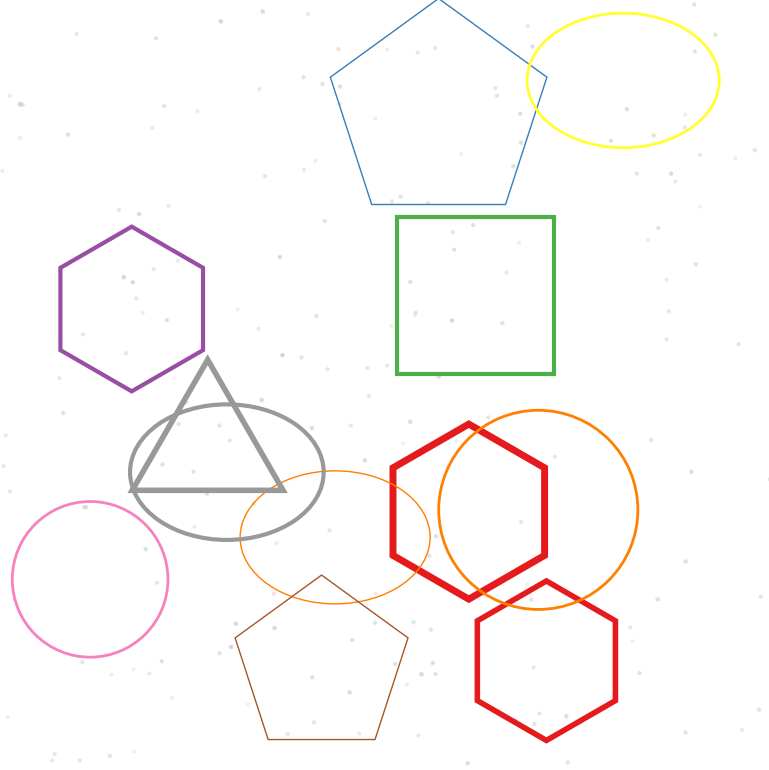[{"shape": "hexagon", "thickness": 2, "radius": 0.52, "center": [0.71, 0.142]}, {"shape": "hexagon", "thickness": 2.5, "radius": 0.57, "center": [0.609, 0.336]}, {"shape": "pentagon", "thickness": 0.5, "radius": 0.74, "center": [0.57, 0.854]}, {"shape": "square", "thickness": 1.5, "radius": 0.51, "center": [0.618, 0.616]}, {"shape": "hexagon", "thickness": 1.5, "radius": 0.53, "center": [0.171, 0.599]}, {"shape": "oval", "thickness": 0.5, "radius": 0.62, "center": [0.435, 0.302]}, {"shape": "circle", "thickness": 1, "radius": 0.65, "center": [0.699, 0.338]}, {"shape": "oval", "thickness": 1, "radius": 0.62, "center": [0.809, 0.896]}, {"shape": "pentagon", "thickness": 0.5, "radius": 0.59, "center": [0.418, 0.135]}, {"shape": "circle", "thickness": 1, "radius": 0.51, "center": [0.117, 0.248]}, {"shape": "triangle", "thickness": 2, "radius": 0.57, "center": [0.27, 0.42]}, {"shape": "oval", "thickness": 1.5, "radius": 0.63, "center": [0.295, 0.387]}]